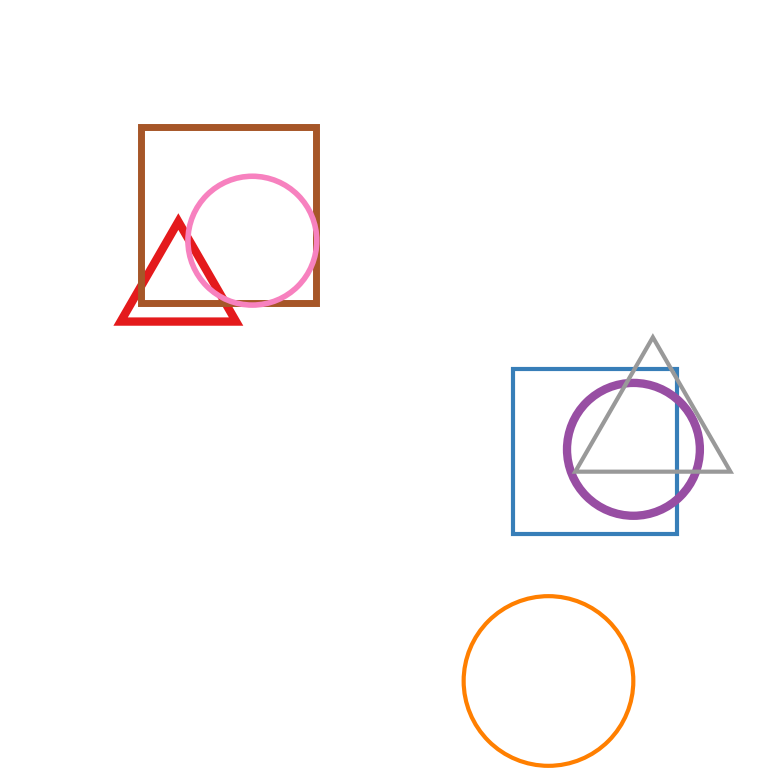[{"shape": "triangle", "thickness": 3, "radius": 0.43, "center": [0.232, 0.626]}, {"shape": "square", "thickness": 1.5, "radius": 0.53, "center": [0.772, 0.414]}, {"shape": "circle", "thickness": 3, "radius": 0.43, "center": [0.823, 0.416]}, {"shape": "circle", "thickness": 1.5, "radius": 0.55, "center": [0.712, 0.116]}, {"shape": "square", "thickness": 2.5, "radius": 0.57, "center": [0.297, 0.721]}, {"shape": "circle", "thickness": 2, "radius": 0.42, "center": [0.328, 0.687]}, {"shape": "triangle", "thickness": 1.5, "radius": 0.58, "center": [0.848, 0.446]}]